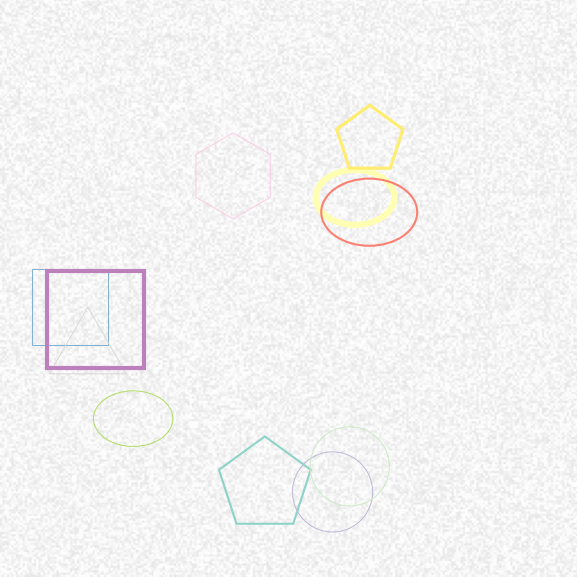[{"shape": "pentagon", "thickness": 1, "radius": 0.42, "center": [0.459, 0.16]}, {"shape": "oval", "thickness": 3, "radius": 0.34, "center": [0.615, 0.657]}, {"shape": "circle", "thickness": 0.5, "radius": 0.35, "center": [0.576, 0.147]}, {"shape": "oval", "thickness": 1, "radius": 0.42, "center": [0.639, 0.632]}, {"shape": "square", "thickness": 0.5, "radius": 0.33, "center": [0.121, 0.468]}, {"shape": "oval", "thickness": 0.5, "radius": 0.34, "center": [0.231, 0.274]}, {"shape": "hexagon", "thickness": 0.5, "radius": 0.37, "center": [0.404, 0.695]}, {"shape": "triangle", "thickness": 0.5, "radius": 0.38, "center": [0.152, 0.39]}, {"shape": "square", "thickness": 2, "radius": 0.42, "center": [0.165, 0.447]}, {"shape": "circle", "thickness": 0.5, "radius": 0.34, "center": [0.606, 0.192]}, {"shape": "pentagon", "thickness": 1.5, "radius": 0.3, "center": [0.64, 0.757]}]